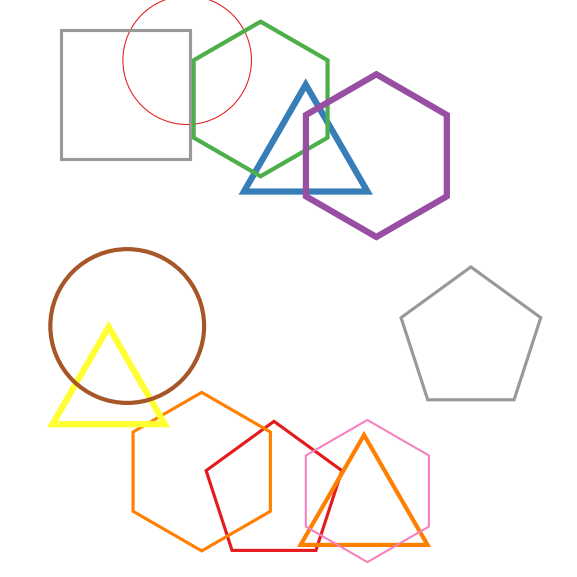[{"shape": "circle", "thickness": 0.5, "radius": 0.56, "center": [0.324, 0.895]}, {"shape": "pentagon", "thickness": 1.5, "radius": 0.62, "center": [0.474, 0.146]}, {"shape": "triangle", "thickness": 3, "radius": 0.62, "center": [0.529, 0.729]}, {"shape": "hexagon", "thickness": 2, "radius": 0.67, "center": [0.451, 0.828]}, {"shape": "hexagon", "thickness": 3, "radius": 0.7, "center": [0.652, 0.73]}, {"shape": "hexagon", "thickness": 1.5, "radius": 0.69, "center": [0.349, 0.182]}, {"shape": "triangle", "thickness": 2, "radius": 0.63, "center": [0.63, 0.119]}, {"shape": "triangle", "thickness": 3, "radius": 0.56, "center": [0.188, 0.321]}, {"shape": "circle", "thickness": 2, "radius": 0.67, "center": [0.22, 0.435]}, {"shape": "hexagon", "thickness": 1, "radius": 0.62, "center": [0.636, 0.149]}, {"shape": "square", "thickness": 1.5, "radius": 0.56, "center": [0.217, 0.836]}, {"shape": "pentagon", "thickness": 1.5, "radius": 0.64, "center": [0.815, 0.41]}]